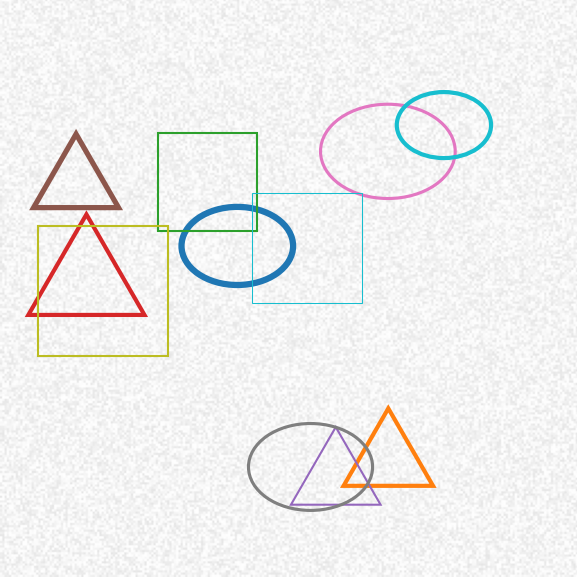[{"shape": "oval", "thickness": 3, "radius": 0.48, "center": [0.411, 0.573]}, {"shape": "triangle", "thickness": 2, "radius": 0.45, "center": [0.672, 0.203]}, {"shape": "square", "thickness": 1, "radius": 0.43, "center": [0.359, 0.684]}, {"shape": "triangle", "thickness": 2, "radius": 0.58, "center": [0.15, 0.512]}, {"shape": "triangle", "thickness": 1, "radius": 0.45, "center": [0.581, 0.17]}, {"shape": "triangle", "thickness": 2.5, "radius": 0.42, "center": [0.132, 0.682]}, {"shape": "oval", "thickness": 1.5, "radius": 0.58, "center": [0.672, 0.737]}, {"shape": "oval", "thickness": 1.5, "radius": 0.54, "center": [0.538, 0.191]}, {"shape": "square", "thickness": 1, "radius": 0.56, "center": [0.178, 0.496]}, {"shape": "square", "thickness": 0.5, "radius": 0.48, "center": [0.532, 0.57]}, {"shape": "oval", "thickness": 2, "radius": 0.41, "center": [0.769, 0.783]}]